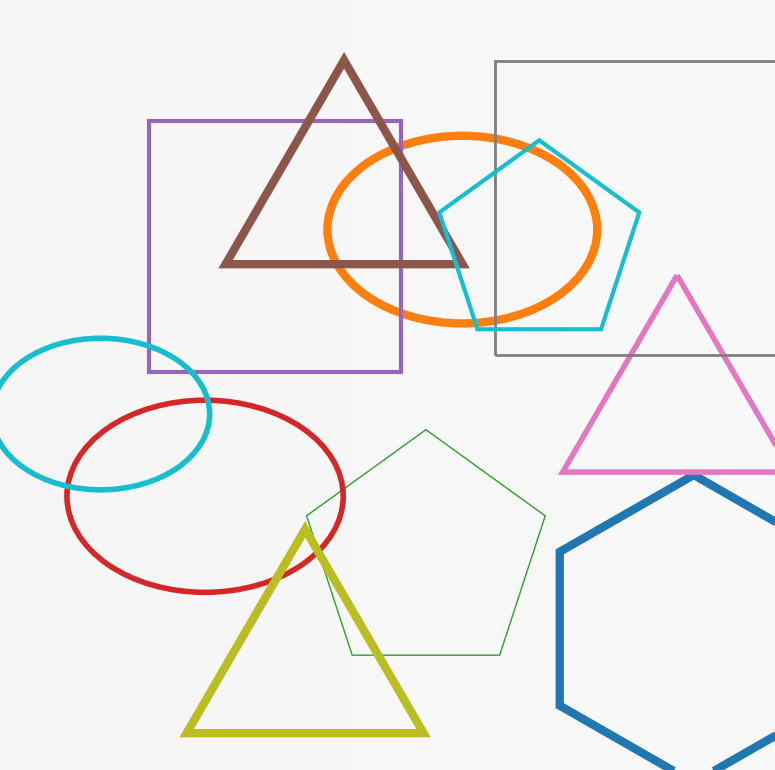[{"shape": "hexagon", "thickness": 3, "radius": 1.0, "center": [0.895, 0.183]}, {"shape": "oval", "thickness": 3, "radius": 0.87, "center": [0.597, 0.702]}, {"shape": "pentagon", "thickness": 0.5, "radius": 0.81, "center": [0.55, 0.28]}, {"shape": "oval", "thickness": 2, "radius": 0.89, "center": [0.265, 0.356]}, {"shape": "square", "thickness": 1.5, "radius": 0.81, "center": [0.355, 0.68]}, {"shape": "triangle", "thickness": 3, "radius": 0.88, "center": [0.444, 0.745]}, {"shape": "triangle", "thickness": 2, "radius": 0.85, "center": [0.874, 0.472]}, {"shape": "square", "thickness": 1, "radius": 0.96, "center": [0.83, 0.73]}, {"shape": "triangle", "thickness": 3, "radius": 0.88, "center": [0.394, 0.136]}, {"shape": "oval", "thickness": 2, "radius": 0.7, "center": [0.13, 0.462]}, {"shape": "pentagon", "thickness": 1.5, "radius": 0.68, "center": [0.696, 0.682]}]